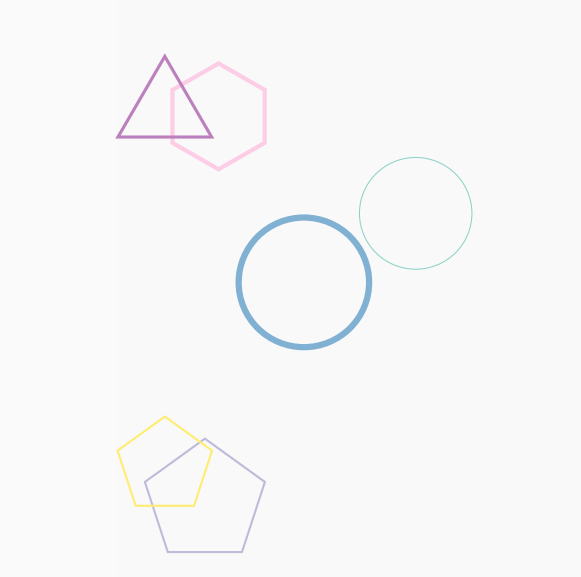[{"shape": "circle", "thickness": 0.5, "radius": 0.48, "center": [0.715, 0.63]}, {"shape": "pentagon", "thickness": 1, "radius": 0.54, "center": [0.353, 0.131]}, {"shape": "circle", "thickness": 3, "radius": 0.56, "center": [0.523, 0.51]}, {"shape": "hexagon", "thickness": 2, "radius": 0.46, "center": [0.376, 0.798]}, {"shape": "triangle", "thickness": 1.5, "radius": 0.47, "center": [0.284, 0.808]}, {"shape": "pentagon", "thickness": 1, "radius": 0.43, "center": [0.284, 0.192]}]